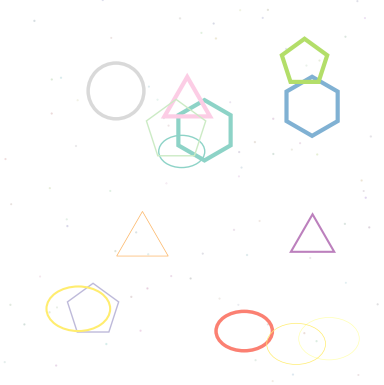[{"shape": "oval", "thickness": 1, "radius": 0.3, "center": [0.472, 0.607]}, {"shape": "hexagon", "thickness": 3, "radius": 0.39, "center": [0.531, 0.662]}, {"shape": "oval", "thickness": 0.5, "radius": 0.39, "center": [0.855, 0.12]}, {"shape": "pentagon", "thickness": 1, "radius": 0.35, "center": [0.242, 0.194]}, {"shape": "oval", "thickness": 2.5, "radius": 0.37, "center": [0.634, 0.14]}, {"shape": "hexagon", "thickness": 3, "radius": 0.38, "center": [0.811, 0.724]}, {"shape": "triangle", "thickness": 0.5, "radius": 0.39, "center": [0.37, 0.374]}, {"shape": "pentagon", "thickness": 3, "radius": 0.31, "center": [0.791, 0.837]}, {"shape": "triangle", "thickness": 3, "radius": 0.34, "center": [0.486, 0.732]}, {"shape": "circle", "thickness": 2.5, "radius": 0.36, "center": [0.301, 0.764]}, {"shape": "triangle", "thickness": 1.5, "radius": 0.32, "center": [0.812, 0.378]}, {"shape": "pentagon", "thickness": 1, "radius": 0.4, "center": [0.457, 0.661]}, {"shape": "oval", "thickness": 0.5, "radius": 0.38, "center": [0.769, 0.107]}, {"shape": "oval", "thickness": 1.5, "radius": 0.41, "center": [0.203, 0.198]}]